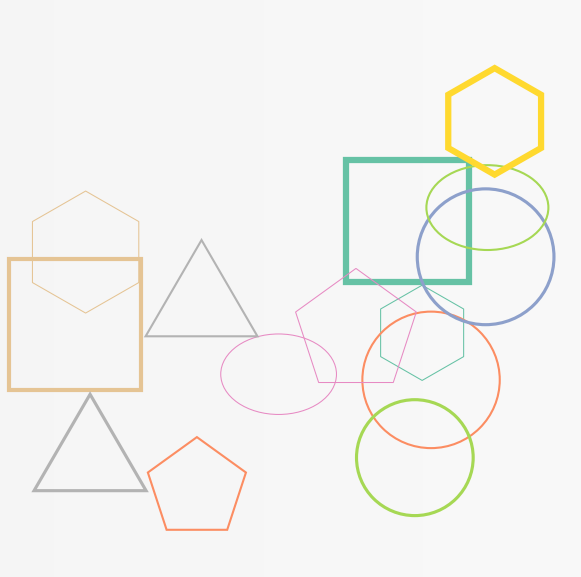[{"shape": "hexagon", "thickness": 0.5, "radius": 0.41, "center": [0.726, 0.423]}, {"shape": "square", "thickness": 3, "radius": 0.53, "center": [0.701, 0.616]}, {"shape": "circle", "thickness": 1, "radius": 0.59, "center": [0.742, 0.341]}, {"shape": "pentagon", "thickness": 1, "radius": 0.44, "center": [0.339, 0.154]}, {"shape": "circle", "thickness": 1.5, "radius": 0.59, "center": [0.835, 0.555]}, {"shape": "oval", "thickness": 0.5, "radius": 0.5, "center": [0.479, 0.351]}, {"shape": "pentagon", "thickness": 0.5, "radius": 0.55, "center": [0.612, 0.425]}, {"shape": "oval", "thickness": 1, "radius": 0.52, "center": [0.839, 0.64]}, {"shape": "circle", "thickness": 1.5, "radius": 0.5, "center": [0.714, 0.207]}, {"shape": "hexagon", "thickness": 3, "radius": 0.46, "center": [0.851, 0.789]}, {"shape": "hexagon", "thickness": 0.5, "radius": 0.53, "center": [0.147, 0.563]}, {"shape": "square", "thickness": 2, "radius": 0.57, "center": [0.129, 0.437]}, {"shape": "triangle", "thickness": 1.5, "radius": 0.56, "center": [0.155, 0.205]}, {"shape": "triangle", "thickness": 1, "radius": 0.56, "center": [0.347, 0.472]}]